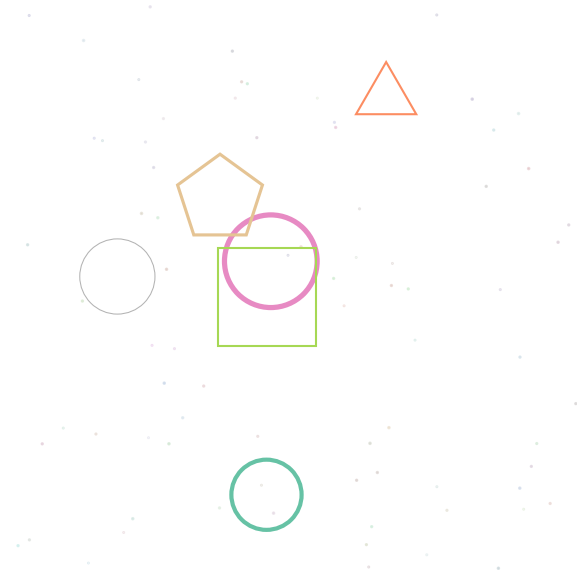[{"shape": "circle", "thickness": 2, "radius": 0.3, "center": [0.461, 0.142]}, {"shape": "triangle", "thickness": 1, "radius": 0.3, "center": [0.669, 0.831]}, {"shape": "circle", "thickness": 2.5, "radius": 0.4, "center": [0.469, 0.547]}, {"shape": "square", "thickness": 1, "radius": 0.42, "center": [0.462, 0.485]}, {"shape": "pentagon", "thickness": 1.5, "radius": 0.39, "center": [0.381, 0.655]}, {"shape": "circle", "thickness": 0.5, "radius": 0.33, "center": [0.203, 0.52]}]